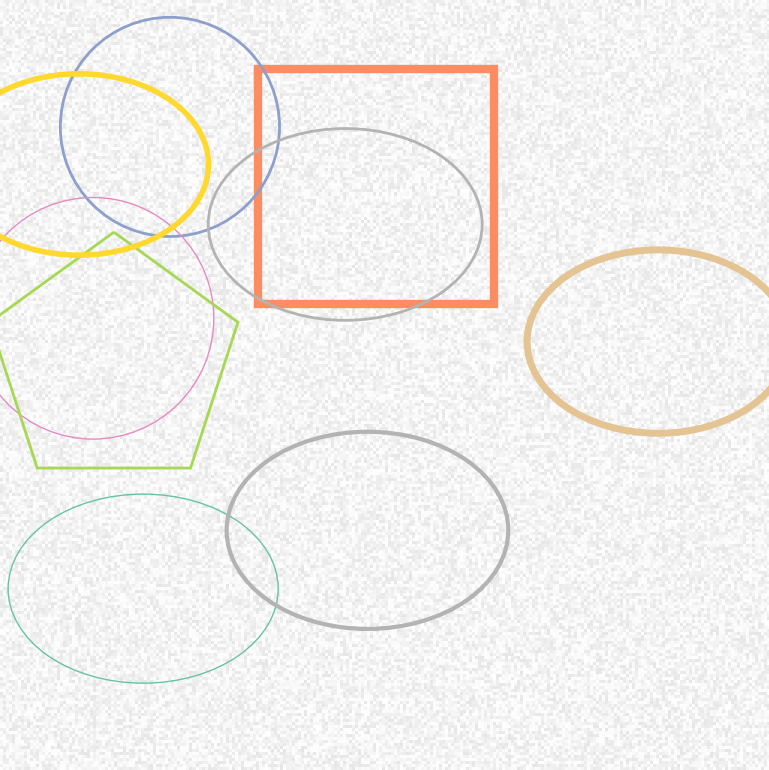[{"shape": "oval", "thickness": 0.5, "radius": 0.88, "center": [0.186, 0.236]}, {"shape": "square", "thickness": 3, "radius": 0.77, "center": [0.489, 0.758]}, {"shape": "circle", "thickness": 1, "radius": 0.71, "center": [0.221, 0.835]}, {"shape": "circle", "thickness": 0.5, "radius": 0.78, "center": [0.121, 0.587]}, {"shape": "pentagon", "thickness": 1, "radius": 0.85, "center": [0.148, 0.529]}, {"shape": "oval", "thickness": 2, "radius": 0.84, "center": [0.103, 0.786]}, {"shape": "oval", "thickness": 2.5, "radius": 0.85, "center": [0.855, 0.556]}, {"shape": "oval", "thickness": 1.5, "radius": 0.91, "center": [0.477, 0.311]}, {"shape": "oval", "thickness": 1, "radius": 0.89, "center": [0.448, 0.709]}]